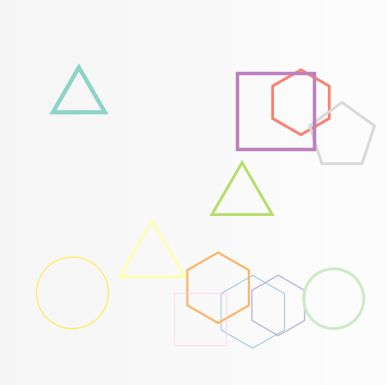[{"shape": "triangle", "thickness": 3, "radius": 0.39, "center": [0.204, 0.747]}, {"shape": "triangle", "thickness": 2, "radius": 0.48, "center": [0.393, 0.33]}, {"shape": "hexagon", "thickness": 1, "radius": 0.39, "center": [0.718, 0.207]}, {"shape": "hexagon", "thickness": 2, "radius": 0.42, "center": [0.777, 0.734]}, {"shape": "hexagon", "thickness": 0.5, "radius": 0.47, "center": [0.652, 0.19]}, {"shape": "hexagon", "thickness": 1.5, "radius": 0.46, "center": [0.563, 0.253]}, {"shape": "triangle", "thickness": 2, "radius": 0.45, "center": [0.625, 0.488]}, {"shape": "square", "thickness": 0.5, "radius": 0.34, "center": [0.515, 0.171]}, {"shape": "pentagon", "thickness": 2, "radius": 0.44, "center": [0.883, 0.646]}, {"shape": "square", "thickness": 2.5, "radius": 0.49, "center": [0.711, 0.712]}, {"shape": "circle", "thickness": 2, "radius": 0.39, "center": [0.861, 0.224]}, {"shape": "circle", "thickness": 1, "radius": 0.46, "center": [0.187, 0.239]}]